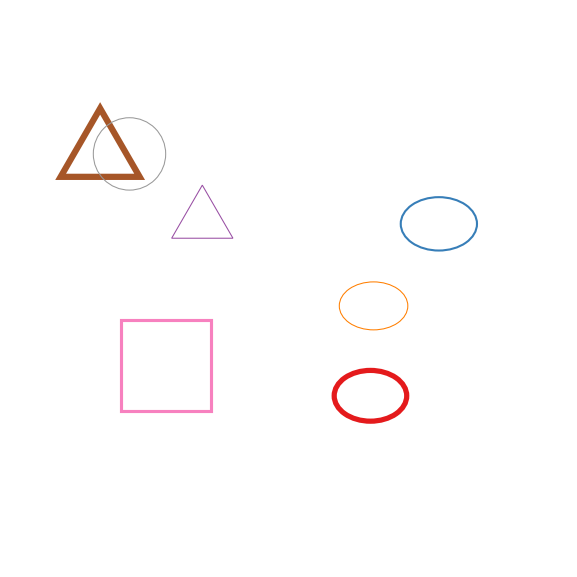[{"shape": "oval", "thickness": 2.5, "radius": 0.31, "center": [0.641, 0.314]}, {"shape": "oval", "thickness": 1, "radius": 0.33, "center": [0.76, 0.612]}, {"shape": "triangle", "thickness": 0.5, "radius": 0.31, "center": [0.35, 0.617]}, {"shape": "oval", "thickness": 0.5, "radius": 0.3, "center": [0.647, 0.469]}, {"shape": "triangle", "thickness": 3, "radius": 0.39, "center": [0.173, 0.732]}, {"shape": "square", "thickness": 1.5, "radius": 0.39, "center": [0.287, 0.366]}, {"shape": "circle", "thickness": 0.5, "radius": 0.31, "center": [0.224, 0.733]}]